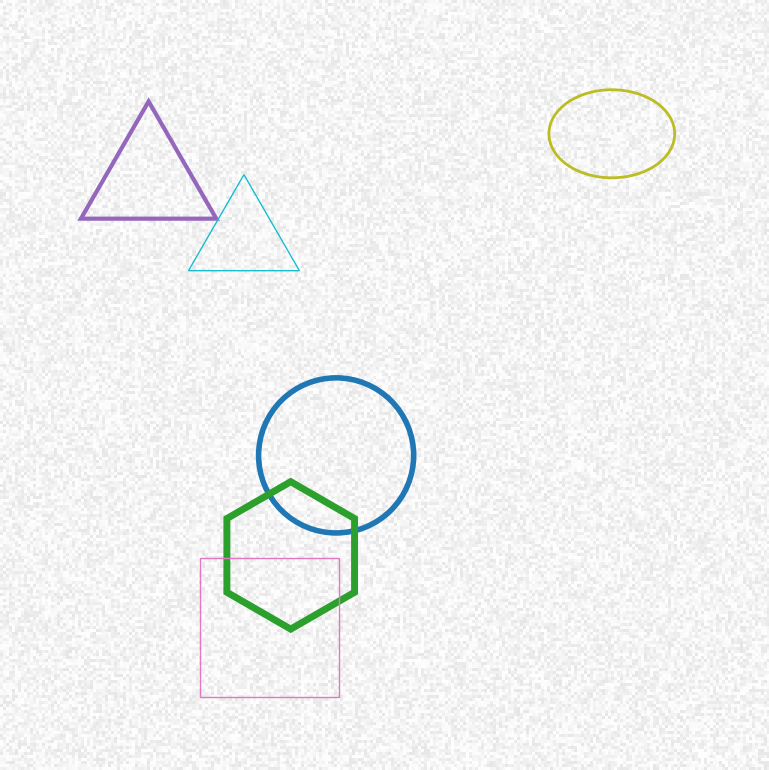[{"shape": "circle", "thickness": 2, "radius": 0.5, "center": [0.437, 0.409]}, {"shape": "hexagon", "thickness": 2.5, "radius": 0.48, "center": [0.378, 0.279]}, {"shape": "triangle", "thickness": 1.5, "radius": 0.51, "center": [0.193, 0.767]}, {"shape": "square", "thickness": 0.5, "radius": 0.45, "center": [0.349, 0.185]}, {"shape": "oval", "thickness": 1, "radius": 0.41, "center": [0.795, 0.826]}, {"shape": "triangle", "thickness": 0.5, "radius": 0.42, "center": [0.317, 0.69]}]